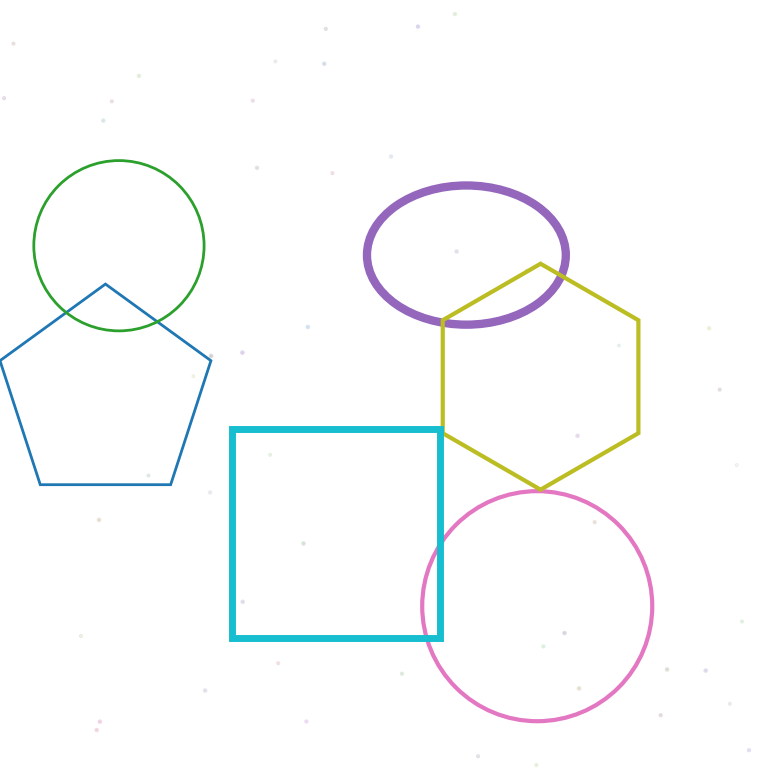[{"shape": "pentagon", "thickness": 1, "radius": 0.72, "center": [0.137, 0.487]}, {"shape": "circle", "thickness": 1, "radius": 0.55, "center": [0.154, 0.681]}, {"shape": "oval", "thickness": 3, "radius": 0.65, "center": [0.606, 0.669]}, {"shape": "circle", "thickness": 1.5, "radius": 0.75, "center": [0.698, 0.213]}, {"shape": "hexagon", "thickness": 1.5, "radius": 0.73, "center": [0.702, 0.511]}, {"shape": "square", "thickness": 2.5, "radius": 0.68, "center": [0.436, 0.307]}]